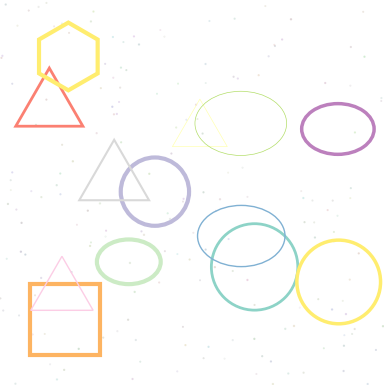[{"shape": "circle", "thickness": 2, "radius": 0.56, "center": [0.661, 0.307]}, {"shape": "triangle", "thickness": 0.5, "radius": 0.41, "center": [0.519, 0.66]}, {"shape": "circle", "thickness": 3, "radius": 0.44, "center": [0.402, 0.502]}, {"shape": "triangle", "thickness": 2, "radius": 0.5, "center": [0.128, 0.723]}, {"shape": "oval", "thickness": 1, "radius": 0.57, "center": [0.627, 0.387]}, {"shape": "square", "thickness": 3, "radius": 0.46, "center": [0.169, 0.17]}, {"shape": "oval", "thickness": 0.5, "radius": 0.6, "center": [0.625, 0.68]}, {"shape": "triangle", "thickness": 1, "radius": 0.47, "center": [0.161, 0.241]}, {"shape": "triangle", "thickness": 1.5, "radius": 0.52, "center": [0.297, 0.532]}, {"shape": "oval", "thickness": 2.5, "radius": 0.47, "center": [0.878, 0.665]}, {"shape": "oval", "thickness": 3, "radius": 0.41, "center": [0.335, 0.32]}, {"shape": "circle", "thickness": 2.5, "radius": 0.54, "center": [0.88, 0.268]}, {"shape": "hexagon", "thickness": 3, "radius": 0.44, "center": [0.177, 0.853]}]